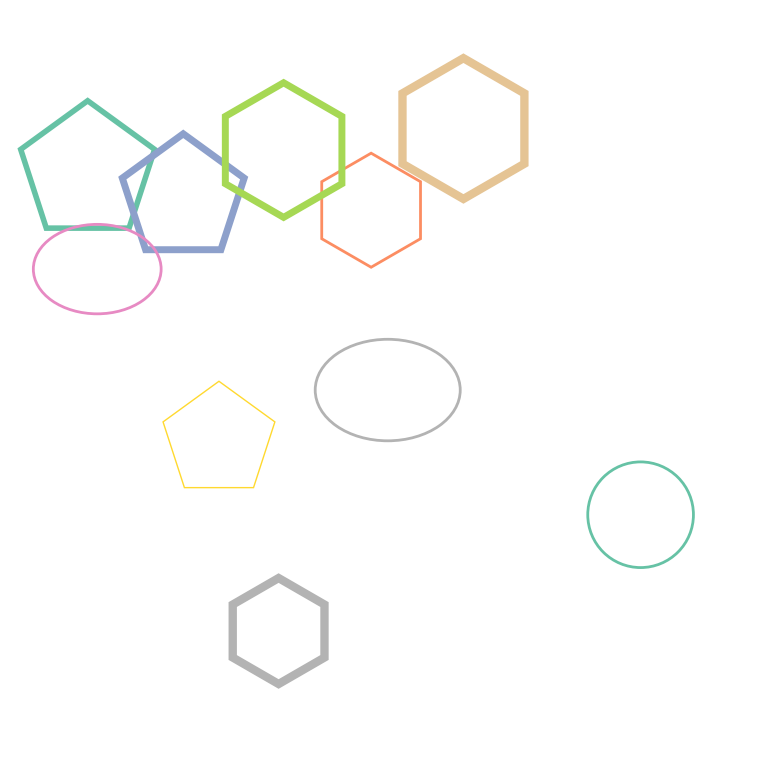[{"shape": "pentagon", "thickness": 2, "radius": 0.46, "center": [0.114, 0.778]}, {"shape": "circle", "thickness": 1, "radius": 0.34, "center": [0.832, 0.332]}, {"shape": "hexagon", "thickness": 1, "radius": 0.37, "center": [0.482, 0.727]}, {"shape": "pentagon", "thickness": 2.5, "radius": 0.42, "center": [0.238, 0.743]}, {"shape": "oval", "thickness": 1, "radius": 0.41, "center": [0.126, 0.651]}, {"shape": "hexagon", "thickness": 2.5, "radius": 0.44, "center": [0.368, 0.805]}, {"shape": "pentagon", "thickness": 0.5, "radius": 0.38, "center": [0.284, 0.428]}, {"shape": "hexagon", "thickness": 3, "radius": 0.46, "center": [0.602, 0.833]}, {"shape": "hexagon", "thickness": 3, "radius": 0.34, "center": [0.362, 0.18]}, {"shape": "oval", "thickness": 1, "radius": 0.47, "center": [0.504, 0.493]}]